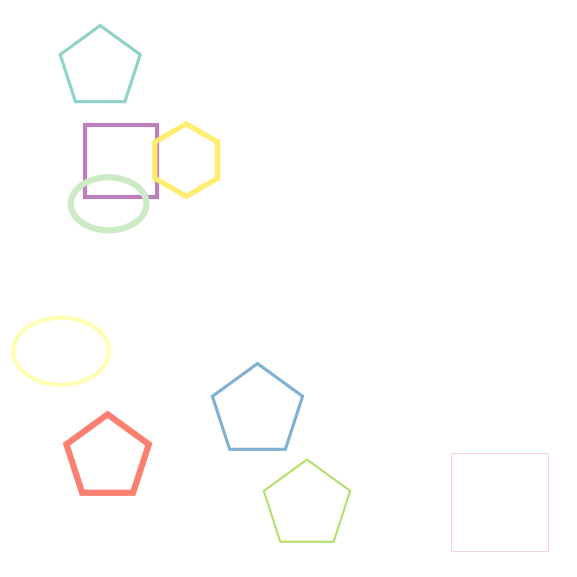[{"shape": "pentagon", "thickness": 1.5, "radius": 0.36, "center": [0.173, 0.882]}, {"shape": "oval", "thickness": 2, "radius": 0.41, "center": [0.106, 0.391]}, {"shape": "pentagon", "thickness": 3, "radius": 0.38, "center": [0.186, 0.207]}, {"shape": "pentagon", "thickness": 1.5, "radius": 0.41, "center": [0.446, 0.288]}, {"shape": "pentagon", "thickness": 1, "radius": 0.39, "center": [0.532, 0.125]}, {"shape": "square", "thickness": 0.5, "radius": 0.42, "center": [0.865, 0.13]}, {"shape": "square", "thickness": 2, "radius": 0.31, "center": [0.21, 0.72]}, {"shape": "oval", "thickness": 3, "radius": 0.33, "center": [0.188, 0.646]}, {"shape": "hexagon", "thickness": 2.5, "radius": 0.31, "center": [0.322, 0.722]}]